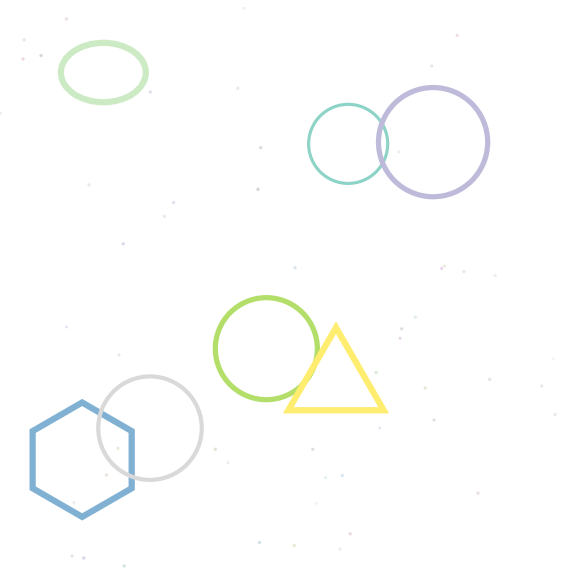[{"shape": "circle", "thickness": 1.5, "radius": 0.34, "center": [0.603, 0.75]}, {"shape": "circle", "thickness": 2.5, "radius": 0.47, "center": [0.75, 0.753]}, {"shape": "hexagon", "thickness": 3, "radius": 0.5, "center": [0.142, 0.203]}, {"shape": "circle", "thickness": 2.5, "radius": 0.44, "center": [0.461, 0.395]}, {"shape": "circle", "thickness": 2, "radius": 0.45, "center": [0.26, 0.258]}, {"shape": "oval", "thickness": 3, "radius": 0.37, "center": [0.179, 0.874]}, {"shape": "triangle", "thickness": 3, "radius": 0.48, "center": [0.582, 0.336]}]